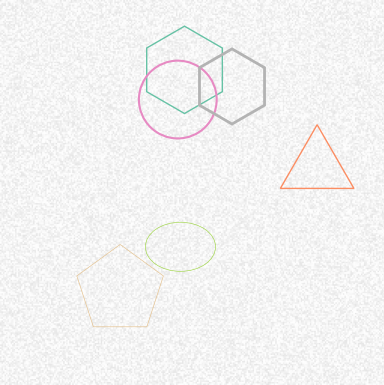[{"shape": "hexagon", "thickness": 1, "radius": 0.57, "center": [0.479, 0.819]}, {"shape": "triangle", "thickness": 1, "radius": 0.55, "center": [0.824, 0.566]}, {"shape": "circle", "thickness": 1.5, "radius": 0.51, "center": [0.462, 0.741]}, {"shape": "oval", "thickness": 0.5, "radius": 0.46, "center": [0.469, 0.359]}, {"shape": "pentagon", "thickness": 0.5, "radius": 0.59, "center": [0.312, 0.247]}, {"shape": "hexagon", "thickness": 2, "radius": 0.49, "center": [0.603, 0.775]}]